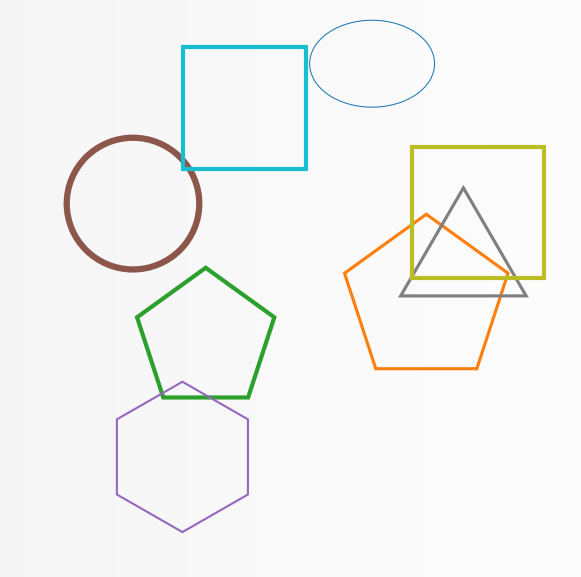[{"shape": "oval", "thickness": 0.5, "radius": 0.54, "center": [0.64, 0.889]}, {"shape": "pentagon", "thickness": 1.5, "radius": 0.74, "center": [0.733, 0.48]}, {"shape": "pentagon", "thickness": 2, "radius": 0.62, "center": [0.354, 0.411]}, {"shape": "hexagon", "thickness": 1, "radius": 0.65, "center": [0.314, 0.208]}, {"shape": "circle", "thickness": 3, "radius": 0.57, "center": [0.229, 0.647]}, {"shape": "triangle", "thickness": 1.5, "radius": 0.62, "center": [0.797, 0.549]}, {"shape": "square", "thickness": 2, "radius": 0.57, "center": [0.822, 0.632]}, {"shape": "square", "thickness": 2, "radius": 0.53, "center": [0.421, 0.812]}]